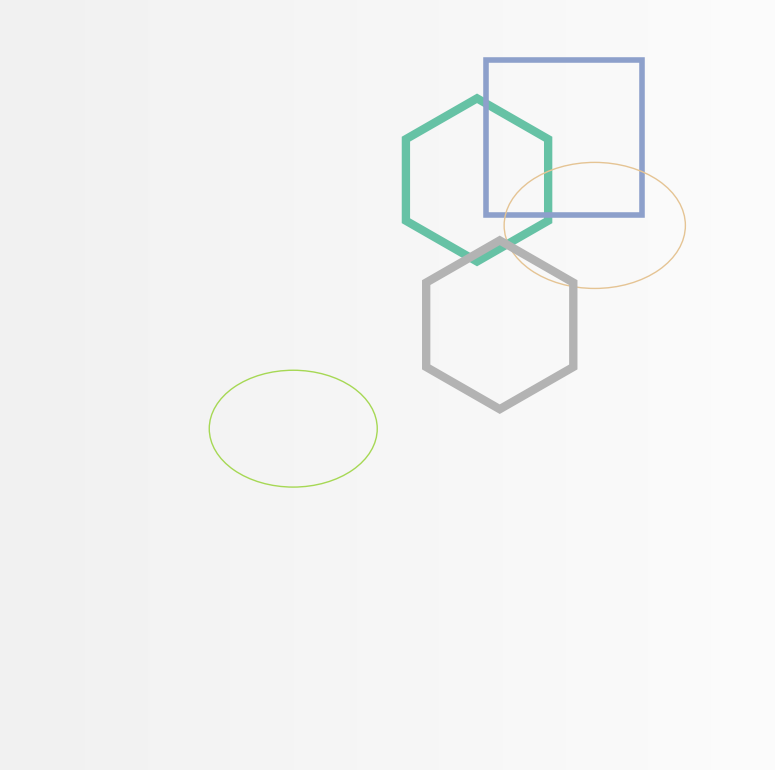[{"shape": "hexagon", "thickness": 3, "radius": 0.53, "center": [0.616, 0.766]}, {"shape": "square", "thickness": 2, "radius": 0.5, "center": [0.728, 0.822]}, {"shape": "oval", "thickness": 0.5, "radius": 0.54, "center": [0.378, 0.443]}, {"shape": "oval", "thickness": 0.5, "radius": 0.58, "center": [0.767, 0.707]}, {"shape": "hexagon", "thickness": 3, "radius": 0.55, "center": [0.645, 0.578]}]